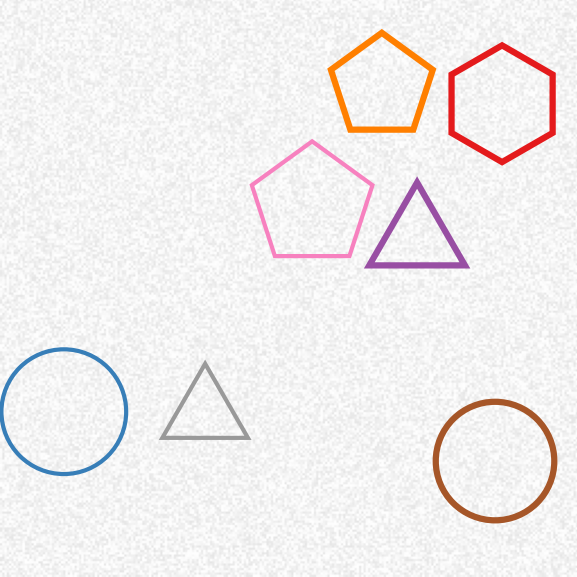[{"shape": "hexagon", "thickness": 3, "radius": 0.51, "center": [0.869, 0.819]}, {"shape": "circle", "thickness": 2, "radius": 0.54, "center": [0.11, 0.286]}, {"shape": "triangle", "thickness": 3, "radius": 0.48, "center": [0.722, 0.587]}, {"shape": "pentagon", "thickness": 3, "radius": 0.46, "center": [0.661, 0.85]}, {"shape": "circle", "thickness": 3, "radius": 0.51, "center": [0.857, 0.201]}, {"shape": "pentagon", "thickness": 2, "radius": 0.55, "center": [0.541, 0.645]}, {"shape": "triangle", "thickness": 2, "radius": 0.43, "center": [0.355, 0.284]}]